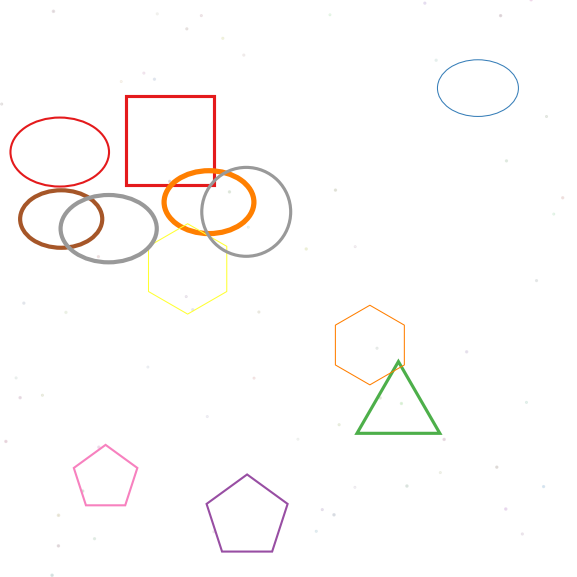[{"shape": "square", "thickness": 1.5, "radius": 0.38, "center": [0.295, 0.756]}, {"shape": "oval", "thickness": 1, "radius": 0.43, "center": [0.103, 0.736]}, {"shape": "oval", "thickness": 0.5, "radius": 0.35, "center": [0.828, 0.847]}, {"shape": "triangle", "thickness": 1.5, "radius": 0.41, "center": [0.69, 0.29]}, {"shape": "pentagon", "thickness": 1, "radius": 0.37, "center": [0.428, 0.104]}, {"shape": "oval", "thickness": 2.5, "radius": 0.39, "center": [0.362, 0.649]}, {"shape": "hexagon", "thickness": 0.5, "radius": 0.34, "center": [0.64, 0.402]}, {"shape": "hexagon", "thickness": 0.5, "radius": 0.39, "center": [0.325, 0.533]}, {"shape": "oval", "thickness": 2, "radius": 0.36, "center": [0.106, 0.62]}, {"shape": "pentagon", "thickness": 1, "radius": 0.29, "center": [0.183, 0.171]}, {"shape": "circle", "thickness": 1.5, "radius": 0.38, "center": [0.426, 0.632]}, {"shape": "oval", "thickness": 2, "radius": 0.42, "center": [0.188, 0.603]}]